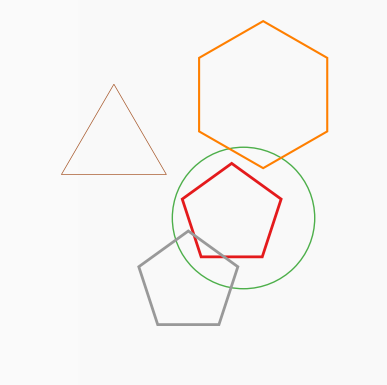[{"shape": "pentagon", "thickness": 2, "radius": 0.67, "center": [0.598, 0.441]}, {"shape": "circle", "thickness": 1, "radius": 0.92, "center": [0.628, 0.434]}, {"shape": "hexagon", "thickness": 1.5, "radius": 0.95, "center": [0.679, 0.754]}, {"shape": "triangle", "thickness": 0.5, "radius": 0.78, "center": [0.294, 0.625]}, {"shape": "pentagon", "thickness": 2, "radius": 0.67, "center": [0.486, 0.266]}]